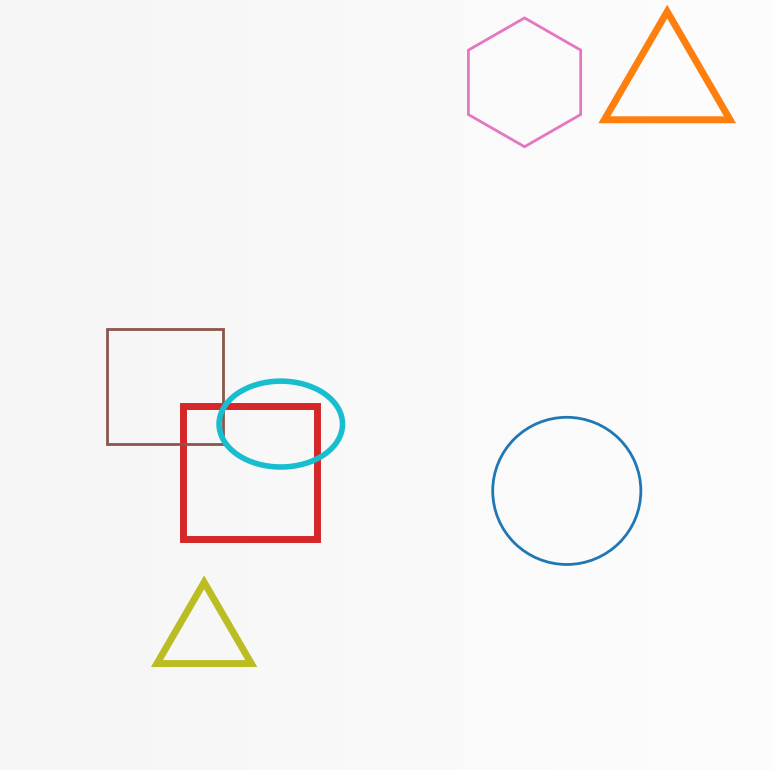[{"shape": "circle", "thickness": 1, "radius": 0.48, "center": [0.731, 0.362]}, {"shape": "triangle", "thickness": 2.5, "radius": 0.47, "center": [0.861, 0.891]}, {"shape": "square", "thickness": 2.5, "radius": 0.43, "center": [0.322, 0.386]}, {"shape": "square", "thickness": 1, "radius": 0.37, "center": [0.213, 0.498]}, {"shape": "hexagon", "thickness": 1, "radius": 0.42, "center": [0.677, 0.893]}, {"shape": "triangle", "thickness": 2.5, "radius": 0.35, "center": [0.263, 0.173]}, {"shape": "oval", "thickness": 2, "radius": 0.4, "center": [0.362, 0.449]}]